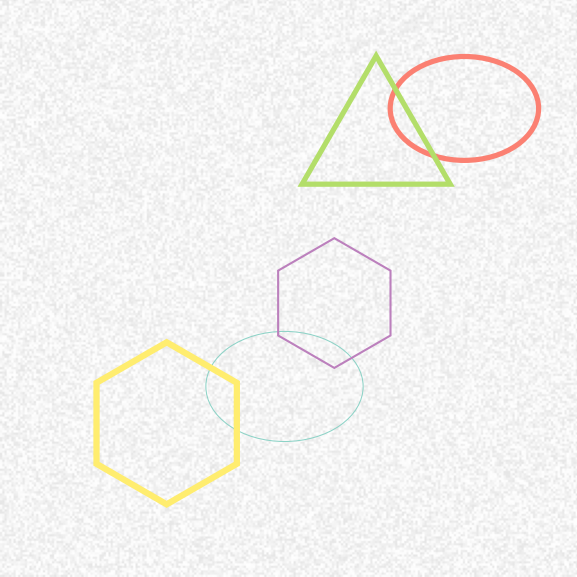[{"shape": "oval", "thickness": 0.5, "radius": 0.68, "center": [0.493, 0.33]}, {"shape": "oval", "thickness": 2.5, "radius": 0.64, "center": [0.804, 0.811]}, {"shape": "triangle", "thickness": 2.5, "radius": 0.74, "center": [0.651, 0.754]}, {"shape": "hexagon", "thickness": 1, "radius": 0.56, "center": [0.579, 0.474]}, {"shape": "hexagon", "thickness": 3, "radius": 0.7, "center": [0.289, 0.266]}]